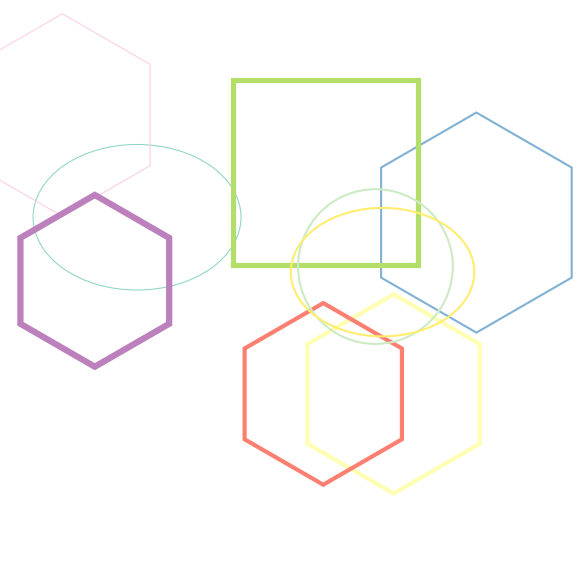[{"shape": "oval", "thickness": 0.5, "radius": 0.9, "center": [0.237, 0.623]}, {"shape": "hexagon", "thickness": 2, "radius": 0.86, "center": [0.682, 0.317]}, {"shape": "hexagon", "thickness": 2, "radius": 0.79, "center": [0.56, 0.317]}, {"shape": "hexagon", "thickness": 1, "radius": 0.95, "center": [0.825, 0.614]}, {"shape": "square", "thickness": 2.5, "radius": 0.8, "center": [0.564, 0.701]}, {"shape": "hexagon", "thickness": 0.5, "radius": 0.88, "center": [0.108, 0.8]}, {"shape": "hexagon", "thickness": 3, "radius": 0.74, "center": [0.164, 0.513]}, {"shape": "circle", "thickness": 1, "radius": 0.67, "center": [0.65, 0.538]}, {"shape": "oval", "thickness": 1, "radius": 0.79, "center": [0.662, 0.528]}]